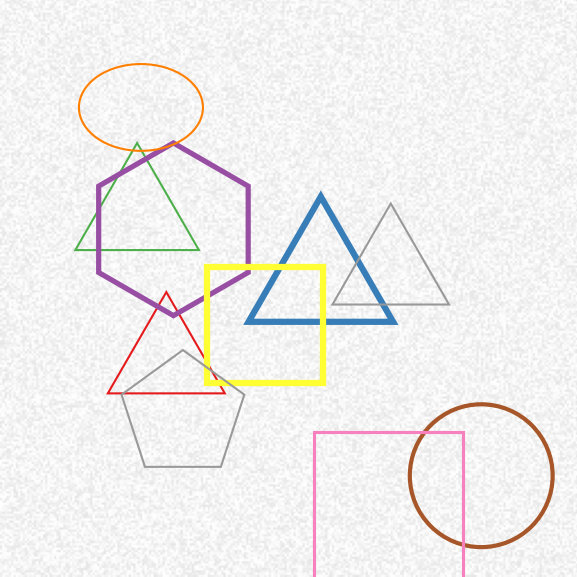[{"shape": "triangle", "thickness": 1, "radius": 0.58, "center": [0.288, 0.376]}, {"shape": "triangle", "thickness": 3, "radius": 0.72, "center": [0.556, 0.514]}, {"shape": "triangle", "thickness": 1, "radius": 0.62, "center": [0.237, 0.628]}, {"shape": "hexagon", "thickness": 2.5, "radius": 0.75, "center": [0.3, 0.602]}, {"shape": "oval", "thickness": 1, "radius": 0.54, "center": [0.244, 0.813]}, {"shape": "square", "thickness": 3, "radius": 0.5, "center": [0.459, 0.437]}, {"shape": "circle", "thickness": 2, "radius": 0.62, "center": [0.833, 0.175]}, {"shape": "square", "thickness": 1.5, "radius": 0.64, "center": [0.673, 0.122]}, {"shape": "triangle", "thickness": 1, "radius": 0.58, "center": [0.677, 0.53]}, {"shape": "pentagon", "thickness": 1, "radius": 0.56, "center": [0.317, 0.281]}]